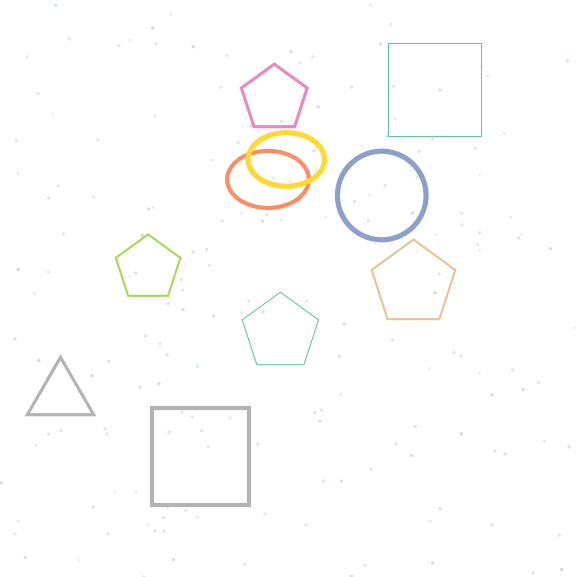[{"shape": "pentagon", "thickness": 0.5, "radius": 0.35, "center": [0.486, 0.424]}, {"shape": "square", "thickness": 0.5, "radius": 0.4, "center": [0.753, 0.844]}, {"shape": "oval", "thickness": 2, "radius": 0.35, "center": [0.464, 0.688]}, {"shape": "circle", "thickness": 2.5, "radius": 0.38, "center": [0.661, 0.661]}, {"shape": "pentagon", "thickness": 1.5, "radius": 0.3, "center": [0.475, 0.828]}, {"shape": "pentagon", "thickness": 1, "radius": 0.29, "center": [0.256, 0.534]}, {"shape": "oval", "thickness": 2.5, "radius": 0.33, "center": [0.496, 0.723]}, {"shape": "pentagon", "thickness": 1, "radius": 0.38, "center": [0.716, 0.508]}, {"shape": "square", "thickness": 2, "radius": 0.42, "center": [0.347, 0.209]}, {"shape": "triangle", "thickness": 1.5, "radius": 0.33, "center": [0.105, 0.314]}]